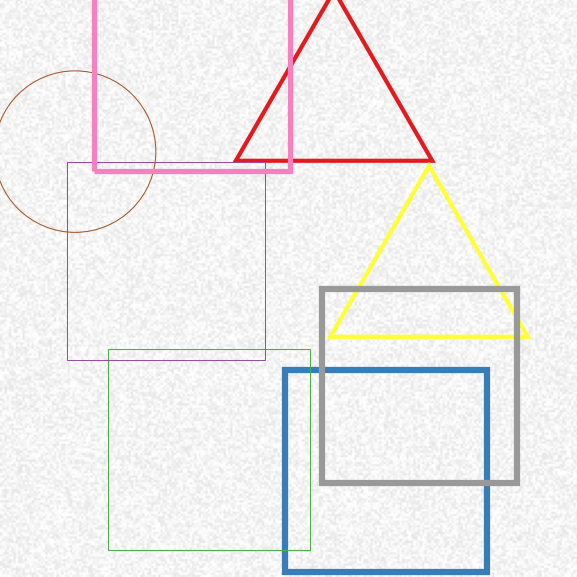[{"shape": "triangle", "thickness": 2, "radius": 0.98, "center": [0.578, 0.819]}, {"shape": "square", "thickness": 3, "radius": 0.87, "center": [0.669, 0.184]}, {"shape": "square", "thickness": 0.5, "radius": 0.87, "center": [0.362, 0.221]}, {"shape": "square", "thickness": 0.5, "radius": 0.86, "center": [0.287, 0.547]}, {"shape": "triangle", "thickness": 2, "radius": 0.99, "center": [0.743, 0.515]}, {"shape": "circle", "thickness": 0.5, "radius": 0.7, "center": [0.13, 0.737]}, {"shape": "square", "thickness": 2.5, "radius": 0.85, "center": [0.332, 0.873]}, {"shape": "square", "thickness": 3, "radius": 0.84, "center": [0.727, 0.33]}]